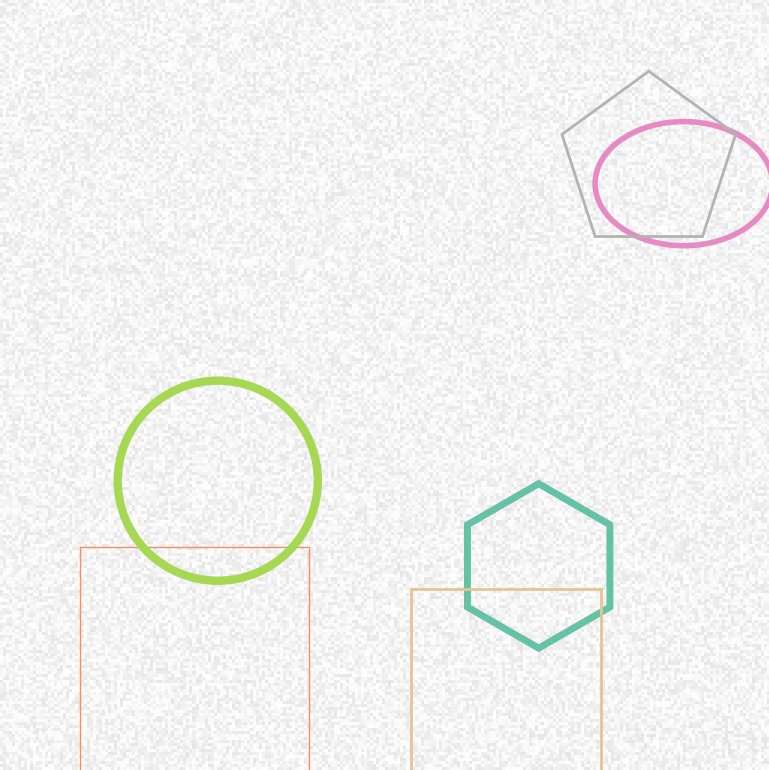[{"shape": "hexagon", "thickness": 2.5, "radius": 0.53, "center": [0.7, 0.265]}, {"shape": "square", "thickness": 0.5, "radius": 0.74, "center": [0.253, 0.141]}, {"shape": "oval", "thickness": 2, "radius": 0.58, "center": [0.888, 0.761]}, {"shape": "circle", "thickness": 3, "radius": 0.65, "center": [0.283, 0.376]}, {"shape": "square", "thickness": 1, "radius": 0.62, "center": [0.657, 0.112]}, {"shape": "pentagon", "thickness": 1, "radius": 0.59, "center": [0.843, 0.789]}]